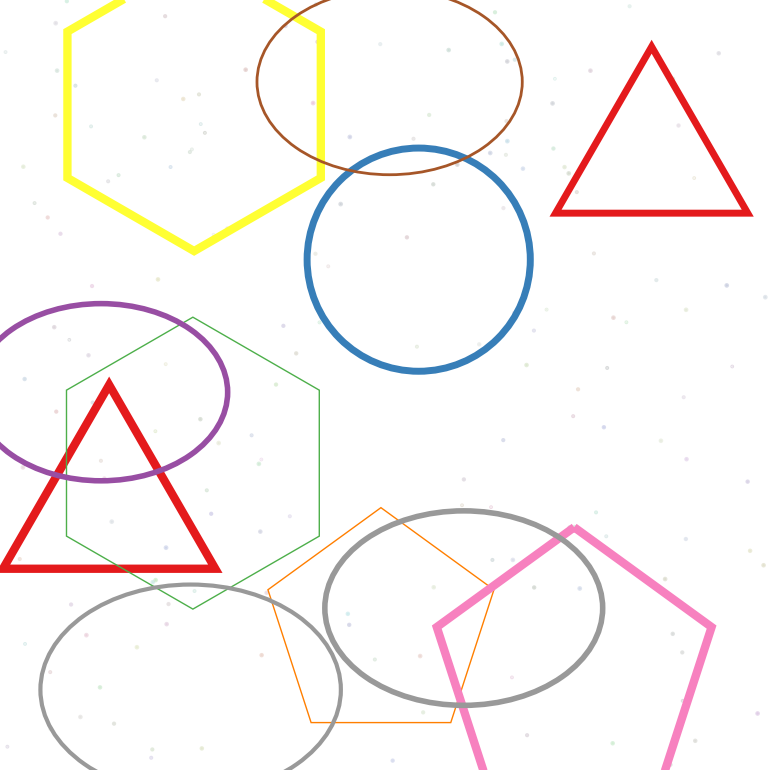[{"shape": "triangle", "thickness": 3, "radius": 0.8, "center": [0.142, 0.341]}, {"shape": "triangle", "thickness": 2.5, "radius": 0.72, "center": [0.846, 0.795]}, {"shape": "circle", "thickness": 2.5, "radius": 0.72, "center": [0.544, 0.663]}, {"shape": "hexagon", "thickness": 0.5, "radius": 0.95, "center": [0.251, 0.399]}, {"shape": "oval", "thickness": 2, "radius": 0.82, "center": [0.131, 0.491]}, {"shape": "pentagon", "thickness": 0.5, "radius": 0.77, "center": [0.495, 0.186]}, {"shape": "hexagon", "thickness": 3, "radius": 0.95, "center": [0.252, 0.864]}, {"shape": "oval", "thickness": 1, "radius": 0.86, "center": [0.506, 0.894]}, {"shape": "pentagon", "thickness": 3, "radius": 0.94, "center": [0.746, 0.128]}, {"shape": "oval", "thickness": 2, "radius": 0.9, "center": [0.602, 0.21]}, {"shape": "oval", "thickness": 1.5, "radius": 0.98, "center": [0.248, 0.104]}]